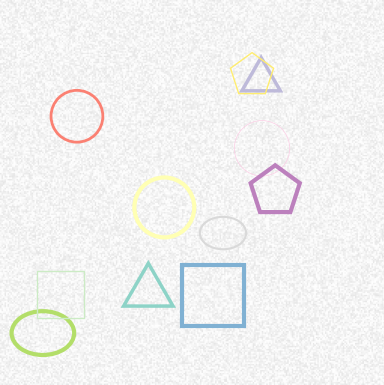[{"shape": "triangle", "thickness": 2.5, "radius": 0.37, "center": [0.385, 0.242]}, {"shape": "circle", "thickness": 3, "radius": 0.39, "center": [0.427, 0.461]}, {"shape": "triangle", "thickness": 2.5, "radius": 0.29, "center": [0.678, 0.793]}, {"shape": "circle", "thickness": 2, "radius": 0.34, "center": [0.2, 0.698]}, {"shape": "square", "thickness": 3, "radius": 0.4, "center": [0.554, 0.233]}, {"shape": "oval", "thickness": 3, "radius": 0.41, "center": [0.111, 0.135]}, {"shape": "circle", "thickness": 0.5, "radius": 0.36, "center": [0.681, 0.615]}, {"shape": "oval", "thickness": 1.5, "radius": 0.3, "center": [0.579, 0.395]}, {"shape": "pentagon", "thickness": 3, "radius": 0.34, "center": [0.715, 0.503]}, {"shape": "square", "thickness": 1, "radius": 0.31, "center": [0.157, 0.235]}, {"shape": "pentagon", "thickness": 1, "radius": 0.29, "center": [0.655, 0.804]}]